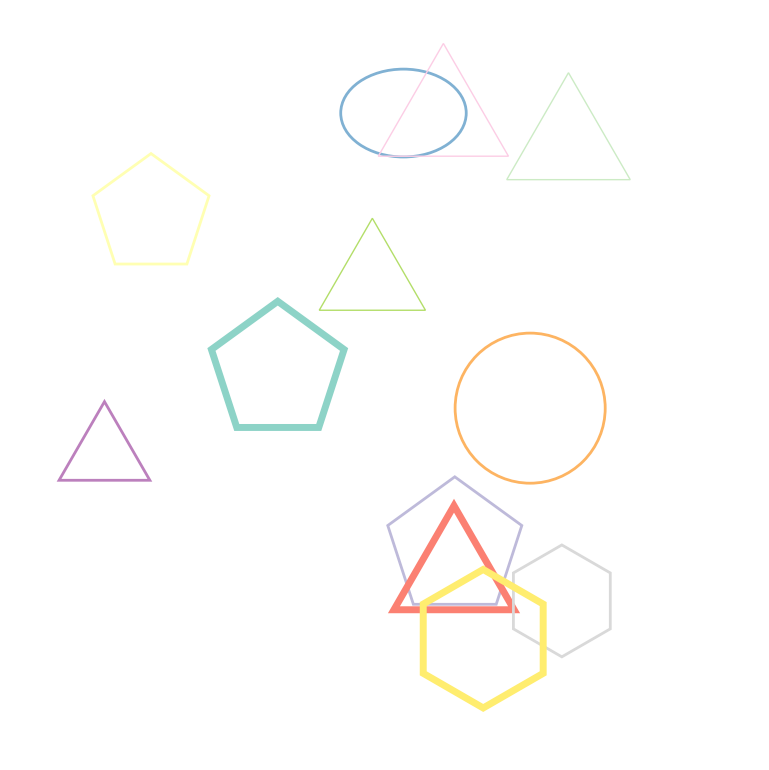[{"shape": "pentagon", "thickness": 2.5, "radius": 0.45, "center": [0.361, 0.518]}, {"shape": "pentagon", "thickness": 1, "radius": 0.4, "center": [0.196, 0.721]}, {"shape": "pentagon", "thickness": 1, "radius": 0.46, "center": [0.591, 0.289]}, {"shape": "triangle", "thickness": 2.5, "radius": 0.45, "center": [0.59, 0.253]}, {"shape": "oval", "thickness": 1, "radius": 0.41, "center": [0.524, 0.853]}, {"shape": "circle", "thickness": 1, "radius": 0.49, "center": [0.689, 0.47]}, {"shape": "triangle", "thickness": 0.5, "radius": 0.4, "center": [0.484, 0.637]}, {"shape": "triangle", "thickness": 0.5, "radius": 0.49, "center": [0.576, 0.846]}, {"shape": "hexagon", "thickness": 1, "radius": 0.36, "center": [0.73, 0.22]}, {"shape": "triangle", "thickness": 1, "radius": 0.34, "center": [0.136, 0.41]}, {"shape": "triangle", "thickness": 0.5, "radius": 0.46, "center": [0.738, 0.813]}, {"shape": "hexagon", "thickness": 2.5, "radius": 0.45, "center": [0.628, 0.171]}]